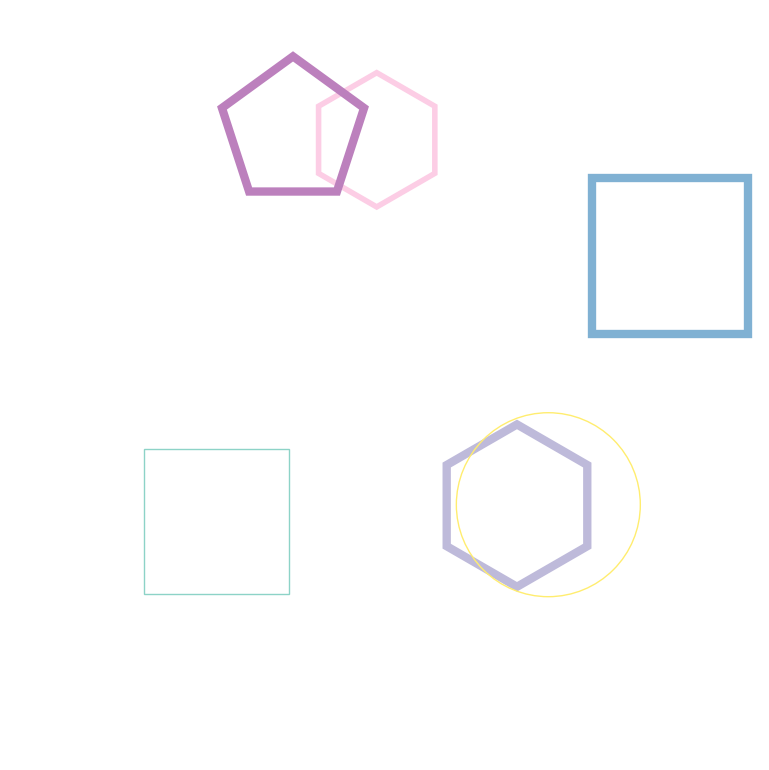[{"shape": "square", "thickness": 0.5, "radius": 0.47, "center": [0.281, 0.323]}, {"shape": "hexagon", "thickness": 3, "radius": 0.53, "center": [0.671, 0.343]}, {"shape": "square", "thickness": 3, "radius": 0.51, "center": [0.87, 0.668]}, {"shape": "hexagon", "thickness": 2, "radius": 0.44, "center": [0.489, 0.818]}, {"shape": "pentagon", "thickness": 3, "radius": 0.49, "center": [0.381, 0.83]}, {"shape": "circle", "thickness": 0.5, "radius": 0.6, "center": [0.712, 0.345]}]